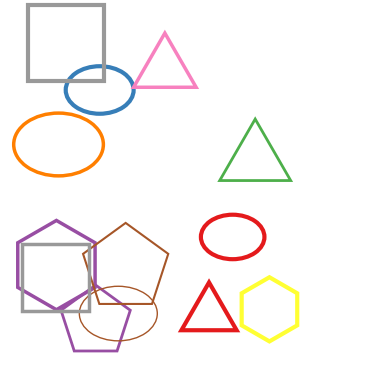[{"shape": "oval", "thickness": 3, "radius": 0.41, "center": [0.604, 0.385]}, {"shape": "triangle", "thickness": 3, "radius": 0.41, "center": [0.543, 0.184]}, {"shape": "oval", "thickness": 3, "radius": 0.44, "center": [0.259, 0.766]}, {"shape": "triangle", "thickness": 2, "radius": 0.53, "center": [0.663, 0.584]}, {"shape": "pentagon", "thickness": 2, "radius": 0.47, "center": [0.248, 0.165]}, {"shape": "hexagon", "thickness": 2.5, "radius": 0.58, "center": [0.147, 0.311]}, {"shape": "oval", "thickness": 2.5, "radius": 0.58, "center": [0.152, 0.625]}, {"shape": "hexagon", "thickness": 3, "radius": 0.42, "center": [0.7, 0.197]}, {"shape": "oval", "thickness": 1, "radius": 0.51, "center": [0.307, 0.186]}, {"shape": "pentagon", "thickness": 1.5, "radius": 0.58, "center": [0.326, 0.305]}, {"shape": "triangle", "thickness": 2.5, "radius": 0.47, "center": [0.428, 0.82]}, {"shape": "square", "thickness": 3, "radius": 0.5, "center": [0.171, 0.889]}, {"shape": "square", "thickness": 2.5, "radius": 0.44, "center": [0.144, 0.279]}]